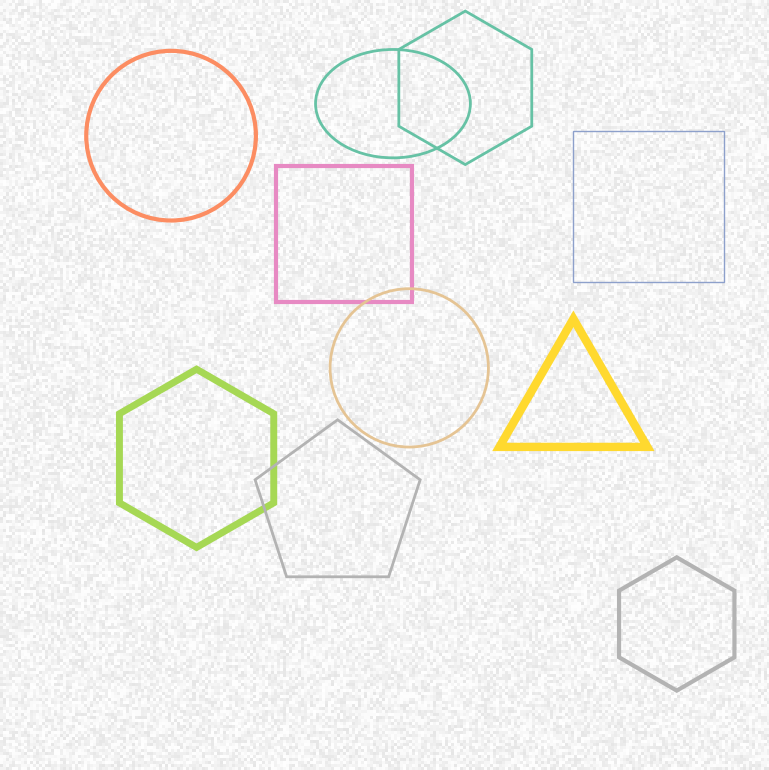[{"shape": "oval", "thickness": 1, "radius": 0.5, "center": [0.51, 0.865]}, {"shape": "hexagon", "thickness": 1, "radius": 0.5, "center": [0.604, 0.886]}, {"shape": "circle", "thickness": 1.5, "radius": 0.55, "center": [0.222, 0.824]}, {"shape": "square", "thickness": 0.5, "radius": 0.49, "center": [0.842, 0.731]}, {"shape": "square", "thickness": 1.5, "radius": 0.44, "center": [0.447, 0.696]}, {"shape": "hexagon", "thickness": 2.5, "radius": 0.58, "center": [0.255, 0.405]}, {"shape": "triangle", "thickness": 3, "radius": 0.55, "center": [0.745, 0.475]}, {"shape": "circle", "thickness": 1, "radius": 0.51, "center": [0.531, 0.522]}, {"shape": "pentagon", "thickness": 1, "radius": 0.56, "center": [0.438, 0.342]}, {"shape": "hexagon", "thickness": 1.5, "radius": 0.43, "center": [0.879, 0.19]}]